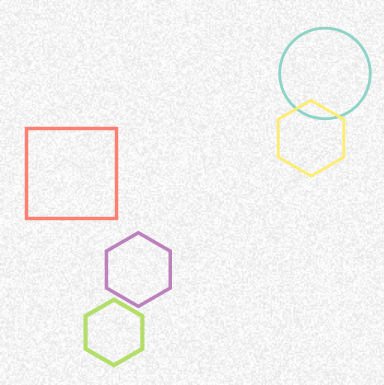[{"shape": "circle", "thickness": 2, "radius": 0.59, "center": [0.844, 0.809]}, {"shape": "square", "thickness": 2.5, "radius": 0.58, "center": [0.185, 0.552]}, {"shape": "hexagon", "thickness": 3, "radius": 0.43, "center": [0.296, 0.137]}, {"shape": "hexagon", "thickness": 2.5, "radius": 0.48, "center": [0.359, 0.3]}, {"shape": "hexagon", "thickness": 2, "radius": 0.49, "center": [0.808, 0.641]}]